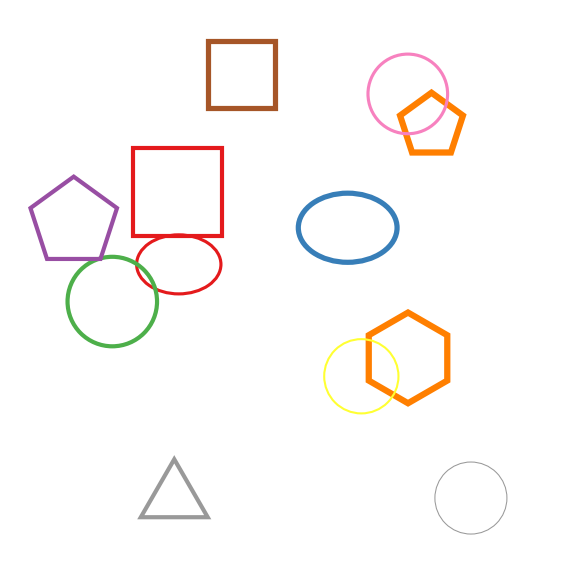[{"shape": "oval", "thickness": 1.5, "radius": 0.37, "center": [0.31, 0.541]}, {"shape": "square", "thickness": 2, "radius": 0.38, "center": [0.307, 0.666]}, {"shape": "oval", "thickness": 2.5, "radius": 0.43, "center": [0.602, 0.605]}, {"shape": "circle", "thickness": 2, "radius": 0.39, "center": [0.194, 0.477]}, {"shape": "pentagon", "thickness": 2, "radius": 0.39, "center": [0.128, 0.614]}, {"shape": "pentagon", "thickness": 3, "radius": 0.29, "center": [0.747, 0.781]}, {"shape": "hexagon", "thickness": 3, "radius": 0.39, "center": [0.707, 0.379]}, {"shape": "circle", "thickness": 1, "radius": 0.32, "center": [0.626, 0.348]}, {"shape": "square", "thickness": 2.5, "radius": 0.29, "center": [0.418, 0.87]}, {"shape": "circle", "thickness": 1.5, "radius": 0.34, "center": [0.706, 0.837]}, {"shape": "triangle", "thickness": 2, "radius": 0.33, "center": [0.302, 0.137]}, {"shape": "circle", "thickness": 0.5, "radius": 0.31, "center": [0.815, 0.137]}]